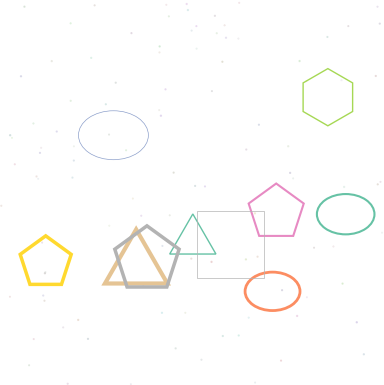[{"shape": "oval", "thickness": 1.5, "radius": 0.37, "center": [0.898, 0.444]}, {"shape": "triangle", "thickness": 1, "radius": 0.35, "center": [0.501, 0.375]}, {"shape": "oval", "thickness": 2, "radius": 0.36, "center": [0.708, 0.243]}, {"shape": "oval", "thickness": 0.5, "radius": 0.45, "center": [0.295, 0.649]}, {"shape": "pentagon", "thickness": 1.5, "radius": 0.38, "center": [0.717, 0.448]}, {"shape": "hexagon", "thickness": 1, "radius": 0.37, "center": [0.852, 0.748]}, {"shape": "pentagon", "thickness": 2.5, "radius": 0.35, "center": [0.119, 0.318]}, {"shape": "triangle", "thickness": 3, "radius": 0.47, "center": [0.354, 0.31]}, {"shape": "square", "thickness": 0.5, "radius": 0.44, "center": [0.598, 0.365]}, {"shape": "pentagon", "thickness": 2.5, "radius": 0.44, "center": [0.382, 0.326]}]